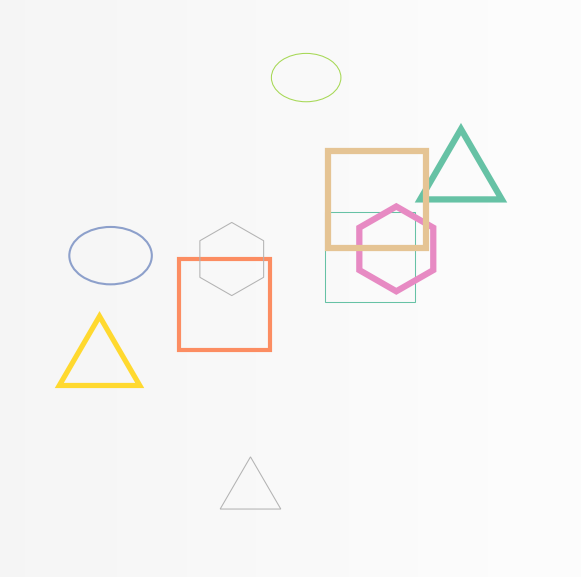[{"shape": "triangle", "thickness": 3, "radius": 0.41, "center": [0.793, 0.694]}, {"shape": "square", "thickness": 0.5, "radius": 0.39, "center": [0.636, 0.554]}, {"shape": "square", "thickness": 2, "radius": 0.39, "center": [0.387, 0.472]}, {"shape": "oval", "thickness": 1, "radius": 0.35, "center": [0.19, 0.556]}, {"shape": "hexagon", "thickness": 3, "radius": 0.37, "center": [0.682, 0.568]}, {"shape": "oval", "thickness": 0.5, "radius": 0.3, "center": [0.527, 0.865]}, {"shape": "triangle", "thickness": 2.5, "radius": 0.4, "center": [0.171, 0.372]}, {"shape": "square", "thickness": 3, "radius": 0.42, "center": [0.649, 0.654]}, {"shape": "hexagon", "thickness": 0.5, "radius": 0.32, "center": [0.399, 0.551]}, {"shape": "triangle", "thickness": 0.5, "radius": 0.3, "center": [0.431, 0.148]}]